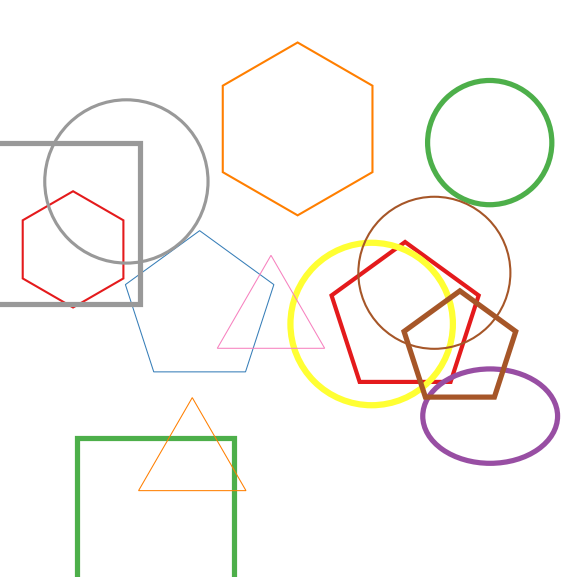[{"shape": "pentagon", "thickness": 2, "radius": 0.67, "center": [0.701, 0.446]}, {"shape": "hexagon", "thickness": 1, "radius": 0.5, "center": [0.127, 0.567]}, {"shape": "pentagon", "thickness": 0.5, "radius": 0.68, "center": [0.346, 0.465]}, {"shape": "square", "thickness": 2.5, "radius": 0.68, "center": [0.269, 0.105]}, {"shape": "circle", "thickness": 2.5, "radius": 0.54, "center": [0.848, 0.752]}, {"shape": "oval", "thickness": 2.5, "radius": 0.58, "center": [0.849, 0.279]}, {"shape": "triangle", "thickness": 0.5, "radius": 0.54, "center": [0.333, 0.203]}, {"shape": "hexagon", "thickness": 1, "radius": 0.75, "center": [0.515, 0.776]}, {"shape": "circle", "thickness": 3, "radius": 0.7, "center": [0.644, 0.438]}, {"shape": "circle", "thickness": 1, "radius": 0.66, "center": [0.752, 0.527]}, {"shape": "pentagon", "thickness": 2.5, "radius": 0.51, "center": [0.796, 0.394]}, {"shape": "triangle", "thickness": 0.5, "radius": 0.54, "center": [0.469, 0.45]}, {"shape": "square", "thickness": 2.5, "radius": 0.7, "center": [0.103, 0.612]}, {"shape": "circle", "thickness": 1.5, "radius": 0.71, "center": [0.219, 0.685]}]